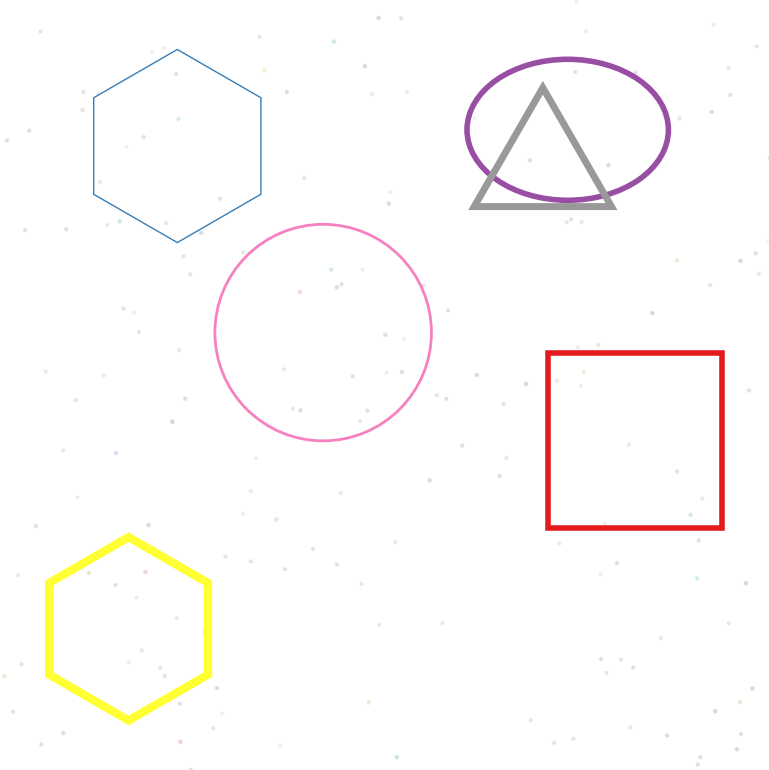[{"shape": "square", "thickness": 2, "radius": 0.57, "center": [0.825, 0.428]}, {"shape": "hexagon", "thickness": 0.5, "radius": 0.63, "center": [0.23, 0.81]}, {"shape": "oval", "thickness": 2, "radius": 0.65, "center": [0.737, 0.831]}, {"shape": "hexagon", "thickness": 3, "radius": 0.6, "center": [0.167, 0.183]}, {"shape": "circle", "thickness": 1, "radius": 0.7, "center": [0.42, 0.568]}, {"shape": "triangle", "thickness": 2.5, "radius": 0.51, "center": [0.705, 0.783]}]